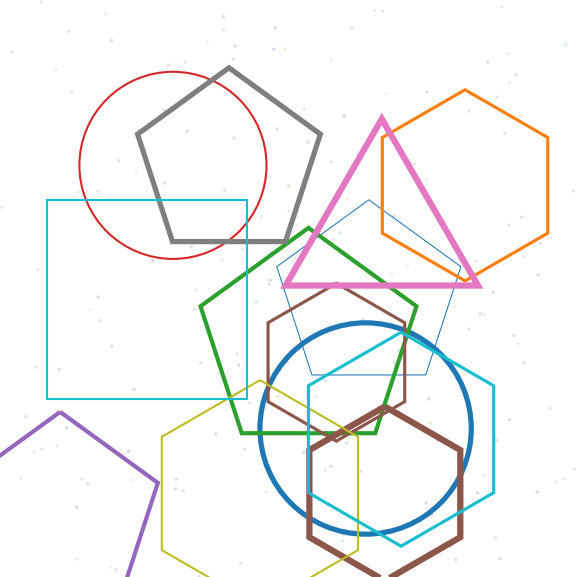[{"shape": "circle", "thickness": 2.5, "radius": 0.91, "center": [0.633, 0.257]}, {"shape": "pentagon", "thickness": 0.5, "radius": 0.84, "center": [0.639, 0.485]}, {"shape": "hexagon", "thickness": 1.5, "radius": 0.83, "center": [0.805, 0.678]}, {"shape": "pentagon", "thickness": 2, "radius": 0.98, "center": [0.534, 0.408]}, {"shape": "circle", "thickness": 1, "radius": 0.81, "center": [0.299, 0.713]}, {"shape": "pentagon", "thickness": 2, "radius": 0.89, "center": [0.104, 0.108]}, {"shape": "hexagon", "thickness": 1.5, "radius": 0.68, "center": [0.583, 0.372]}, {"shape": "hexagon", "thickness": 3, "radius": 0.75, "center": [0.666, 0.144]}, {"shape": "triangle", "thickness": 3, "radius": 0.96, "center": [0.661, 0.601]}, {"shape": "pentagon", "thickness": 2.5, "radius": 0.83, "center": [0.396, 0.715]}, {"shape": "hexagon", "thickness": 1, "radius": 0.98, "center": [0.45, 0.145]}, {"shape": "square", "thickness": 1, "radius": 0.86, "center": [0.255, 0.48]}, {"shape": "hexagon", "thickness": 1.5, "radius": 0.93, "center": [0.694, 0.239]}]